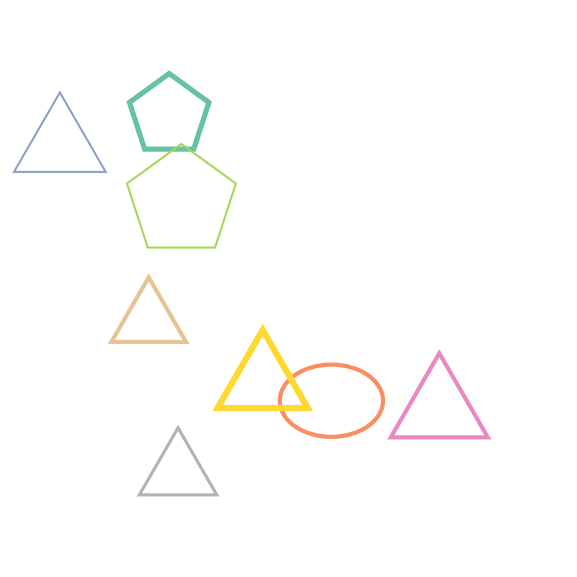[{"shape": "pentagon", "thickness": 2.5, "radius": 0.36, "center": [0.293, 0.799]}, {"shape": "oval", "thickness": 2, "radius": 0.45, "center": [0.574, 0.305]}, {"shape": "triangle", "thickness": 1, "radius": 0.46, "center": [0.104, 0.747]}, {"shape": "triangle", "thickness": 2, "radius": 0.49, "center": [0.761, 0.29]}, {"shape": "pentagon", "thickness": 1, "radius": 0.5, "center": [0.314, 0.651]}, {"shape": "triangle", "thickness": 3, "radius": 0.45, "center": [0.455, 0.338]}, {"shape": "triangle", "thickness": 2, "radius": 0.37, "center": [0.257, 0.444]}, {"shape": "triangle", "thickness": 1.5, "radius": 0.39, "center": [0.308, 0.181]}]